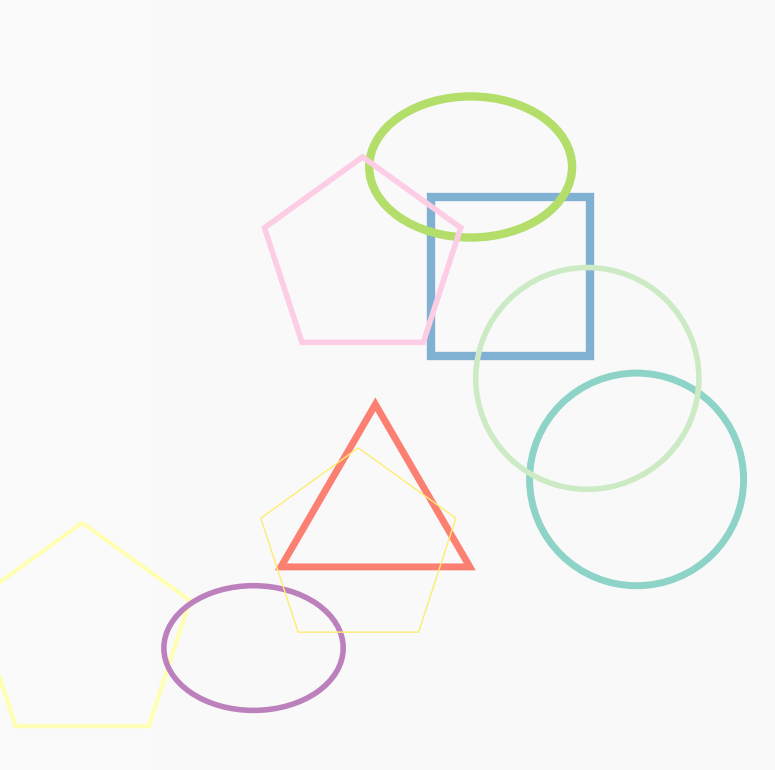[{"shape": "circle", "thickness": 2.5, "radius": 0.69, "center": [0.821, 0.377]}, {"shape": "pentagon", "thickness": 1.5, "radius": 0.73, "center": [0.106, 0.175]}, {"shape": "triangle", "thickness": 2.5, "radius": 0.7, "center": [0.484, 0.334]}, {"shape": "square", "thickness": 3, "radius": 0.52, "center": [0.659, 0.641]}, {"shape": "oval", "thickness": 3, "radius": 0.65, "center": [0.607, 0.783]}, {"shape": "pentagon", "thickness": 2, "radius": 0.67, "center": [0.468, 0.663]}, {"shape": "oval", "thickness": 2, "radius": 0.58, "center": [0.327, 0.158]}, {"shape": "circle", "thickness": 2, "radius": 0.72, "center": [0.758, 0.509]}, {"shape": "pentagon", "thickness": 0.5, "radius": 0.66, "center": [0.462, 0.286]}]